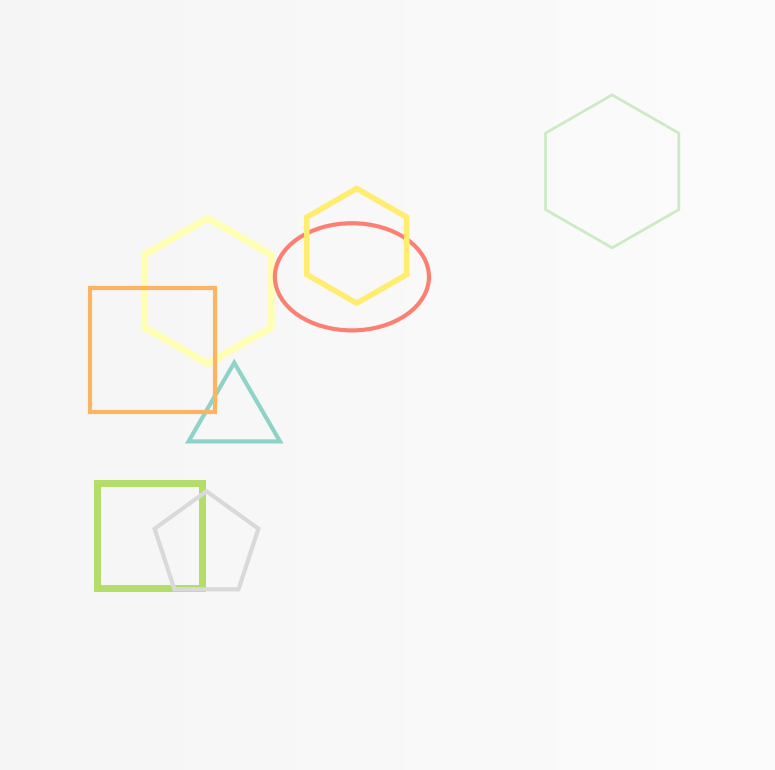[{"shape": "triangle", "thickness": 1.5, "radius": 0.34, "center": [0.302, 0.461]}, {"shape": "hexagon", "thickness": 2.5, "radius": 0.47, "center": [0.268, 0.622]}, {"shape": "oval", "thickness": 1.5, "radius": 0.5, "center": [0.454, 0.64]}, {"shape": "square", "thickness": 1.5, "radius": 0.4, "center": [0.197, 0.545]}, {"shape": "square", "thickness": 2.5, "radius": 0.34, "center": [0.193, 0.304]}, {"shape": "pentagon", "thickness": 1.5, "radius": 0.35, "center": [0.266, 0.292]}, {"shape": "hexagon", "thickness": 1, "radius": 0.5, "center": [0.79, 0.777]}, {"shape": "hexagon", "thickness": 2, "radius": 0.37, "center": [0.46, 0.681]}]